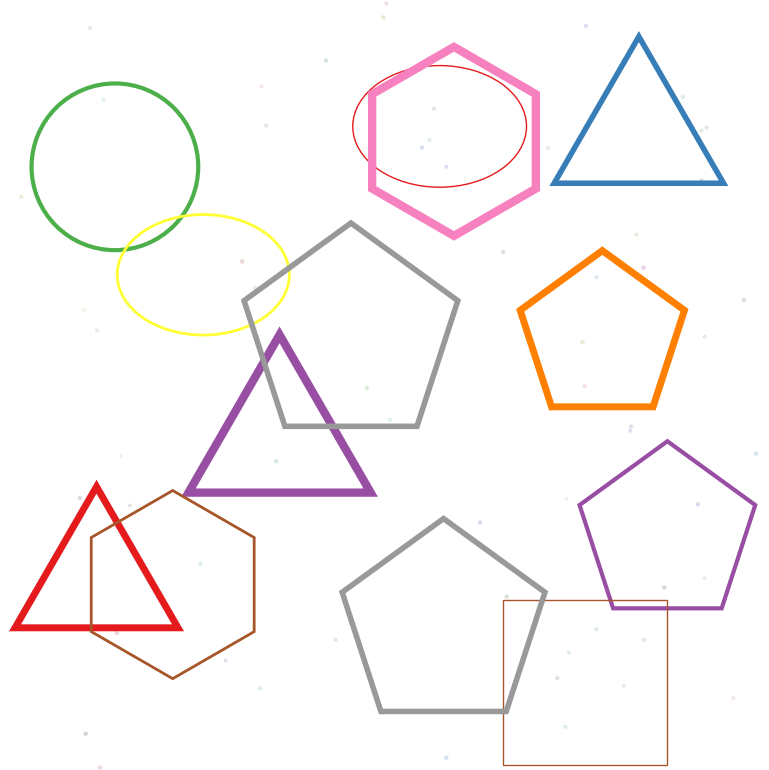[{"shape": "oval", "thickness": 0.5, "radius": 0.56, "center": [0.571, 0.836]}, {"shape": "triangle", "thickness": 2.5, "radius": 0.61, "center": [0.125, 0.246]}, {"shape": "triangle", "thickness": 2, "radius": 0.63, "center": [0.83, 0.826]}, {"shape": "circle", "thickness": 1.5, "radius": 0.54, "center": [0.149, 0.783]}, {"shape": "triangle", "thickness": 3, "radius": 0.68, "center": [0.363, 0.429]}, {"shape": "pentagon", "thickness": 1.5, "radius": 0.6, "center": [0.867, 0.307]}, {"shape": "pentagon", "thickness": 2.5, "radius": 0.56, "center": [0.782, 0.562]}, {"shape": "oval", "thickness": 1, "radius": 0.56, "center": [0.264, 0.643]}, {"shape": "hexagon", "thickness": 1, "radius": 0.61, "center": [0.224, 0.241]}, {"shape": "square", "thickness": 0.5, "radius": 0.53, "center": [0.76, 0.114]}, {"shape": "hexagon", "thickness": 3, "radius": 0.61, "center": [0.59, 0.816]}, {"shape": "pentagon", "thickness": 2, "radius": 0.69, "center": [0.576, 0.188]}, {"shape": "pentagon", "thickness": 2, "radius": 0.73, "center": [0.456, 0.564]}]